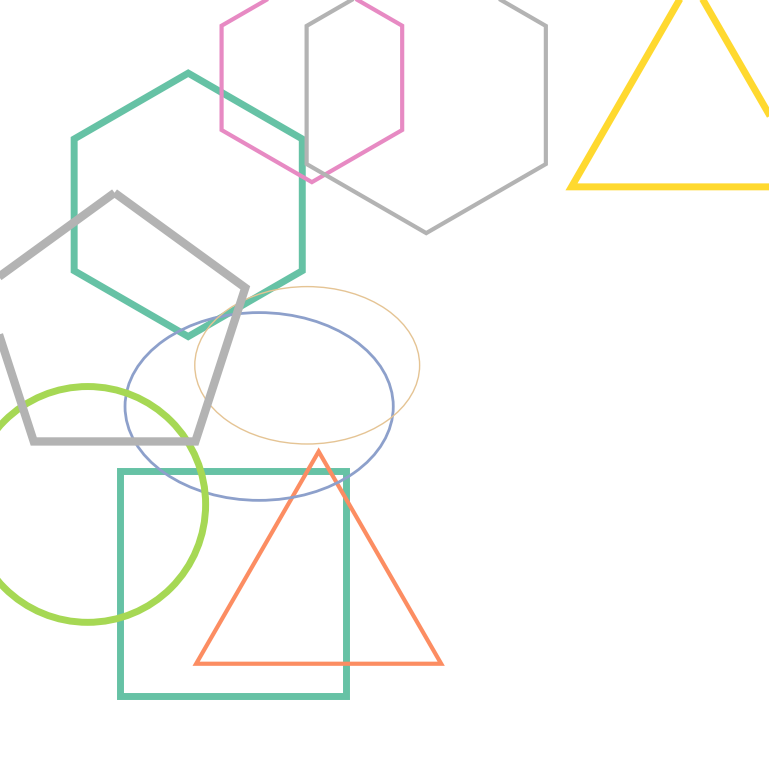[{"shape": "hexagon", "thickness": 2.5, "radius": 0.86, "center": [0.244, 0.734]}, {"shape": "square", "thickness": 2.5, "radius": 0.73, "center": [0.302, 0.242]}, {"shape": "triangle", "thickness": 1.5, "radius": 0.92, "center": [0.414, 0.23]}, {"shape": "oval", "thickness": 1, "radius": 0.87, "center": [0.337, 0.472]}, {"shape": "hexagon", "thickness": 1.5, "radius": 0.68, "center": [0.405, 0.899]}, {"shape": "circle", "thickness": 2.5, "radius": 0.77, "center": [0.114, 0.345]}, {"shape": "triangle", "thickness": 2.5, "radius": 0.9, "center": [0.898, 0.847]}, {"shape": "oval", "thickness": 0.5, "radius": 0.73, "center": [0.399, 0.526]}, {"shape": "pentagon", "thickness": 3, "radius": 0.89, "center": [0.149, 0.571]}, {"shape": "hexagon", "thickness": 1.5, "radius": 0.9, "center": [0.554, 0.877]}]